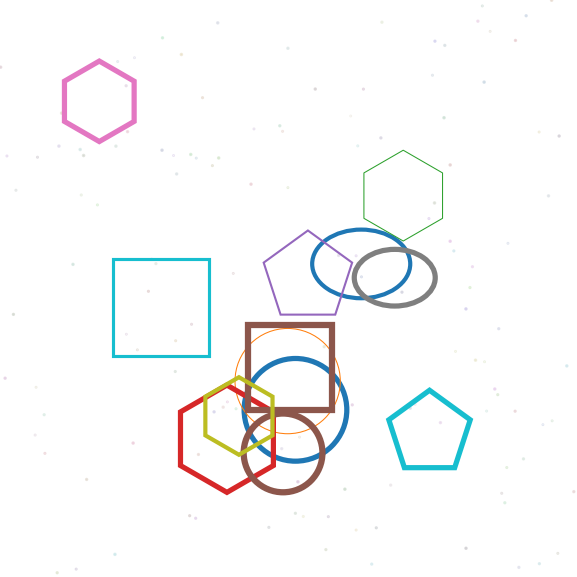[{"shape": "circle", "thickness": 2.5, "radius": 0.44, "center": [0.512, 0.289]}, {"shape": "oval", "thickness": 2, "radius": 0.42, "center": [0.625, 0.542]}, {"shape": "circle", "thickness": 0.5, "radius": 0.46, "center": [0.498, 0.339]}, {"shape": "hexagon", "thickness": 0.5, "radius": 0.39, "center": [0.698, 0.66]}, {"shape": "hexagon", "thickness": 2.5, "radius": 0.46, "center": [0.393, 0.239]}, {"shape": "pentagon", "thickness": 1, "radius": 0.4, "center": [0.533, 0.519]}, {"shape": "square", "thickness": 3, "radius": 0.36, "center": [0.502, 0.363]}, {"shape": "circle", "thickness": 3, "radius": 0.34, "center": [0.49, 0.215]}, {"shape": "hexagon", "thickness": 2.5, "radius": 0.35, "center": [0.172, 0.824]}, {"shape": "oval", "thickness": 2.5, "radius": 0.35, "center": [0.684, 0.518]}, {"shape": "hexagon", "thickness": 2, "radius": 0.34, "center": [0.414, 0.279]}, {"shape": "pentagon", "thickness": 2.5, "radius": 0.37, "center": [0.744, 0.249]}, {"shape": "square", "thickness": 1.5, "radius": 0.42, "center": [0.279, 0.467]}]